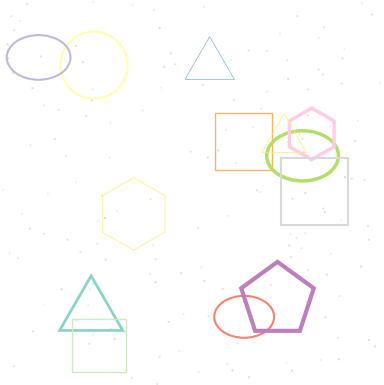[{"shape": "triangle", "thickness": 2, "radius": 0.47, "center": [0.237, 0.189]}, {"shape": "circle", "thickness": 1.5, "radius": 0.44, "center": [0.244, 0.831]}, {"shape": "oval", "thickness": 1.5, "radius": 0.41, "center": [0.1, 0.851]}, {"shape": "oval", "thickness": 1.5, "radius": 0.39, "center": [0.634, 0.177]}, {"shape": "triangle", "thickness": 0.5, "radius": 0.37, "center": [0.545, 0.831]}, {"shape": "square", "thickness": 1, "radius": 0.37, "center": [0.633, 0.633]}, {"shape": "oval", "thickness": 2.5, "radius": 0.47, "center": [0.786, 0.595]}, {"shape": "hexagon", "thickness": 2.5, "radius": 0.33, "center": [0.81, 0.652]}, {"shape": "square", "thickness": 1.5, "radius": 0.43, "center": [0.817, 0.503]}, {"shape": "pentagon", "thickness": 3, "radius": 0.5, "center": [0.721, 0.221]}, {"shape": "square", "thickness": 1, "radius": 0.35, "center": [0.257, 0.102]}, {"shape": "triangle", "thickness": 0.5, "radius": 0.34, "center": [0.738, 0.638]}, {"shape": "hexagon", "thickness": 0.5, "radius": 0.47, "center": [0.347, 0.445]}]